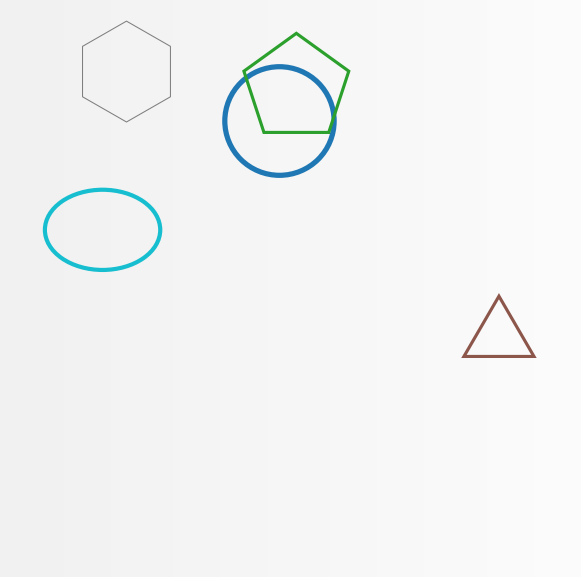[{"shape": "circle", "thickness": 2.5, "radius": 0.47, "center": [0.481, 0.79]}, {"shape": "pentagon", "thickness": 1.5, "radius": 0.47, "center": [0.51, 0.847]}, {"shape": "triangle", "thickness": 1.5, "radius": 0.35, "center": [0.858, 0.417]}, {"shape": "hexagon", "thickness": 0.5, "radius": 0.44, "center": [0.218, 0.875]}, {"shape": "oval", "thickness": 2, "radius": 0.5, "center": [0.176, 0.601]}]